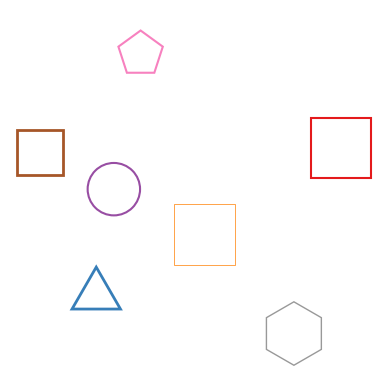[{"shape": "square", "thickness": 1.5, "radius": 0.39, "center": [0.885, 0.615]}, {"shape": "triangle", "thickness": 2, "radius": 0.36, "center": [0.25, 0.234]}, {"shape": "circle", "thickness": 1.5, "radius": 0.34, "center": [0.296, 0.509]}, {"shape": "square", "thickness": 0.5, "radius": 0.4, "center": [0.531, 0.39]}, {"shape": "square", "thickness": 2, "radius": 0.3, "center": [0.104, 0.604]}, {"shape": "pentagon", "thickness": 1.5, "radius": 0.3, "center": [0.365, 0.86]}, {"shape": "hexagon", "thickness": 1, "radius": 0.41, "center": [0.763, 0.134]}]